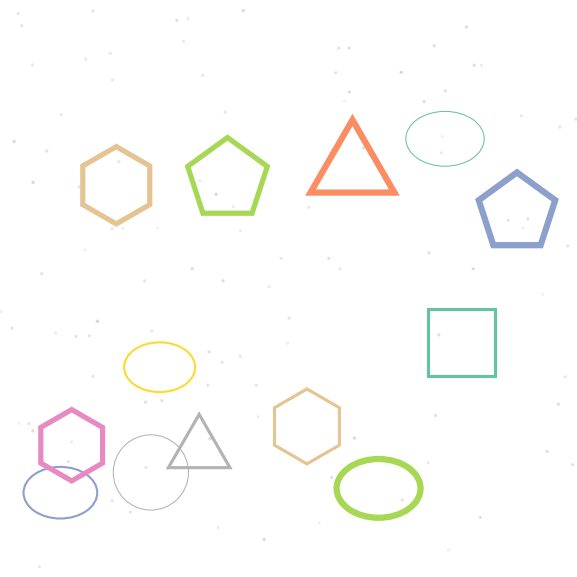[{"shape": "oval", "thickness": 0.5, "radius": 0.34, "center": [0.771, 0.759]}, {"shape": "square", "thickness": 1.5, "radius": 0.29, "center": [0.799, 0.406]}, {"shape": "triangle", "thickness": 3, "radius": 0.42, "center": [0.61, 0.708]}, {"shape": "oval", "thickness": 1, "radius": 0.32, "center": [0.105, 0.146]}, {"shape": "pentagon", "thickness": 3, "radius": 0.35, "center": [0.895, 0.631]}, {"shape": "hexagon", "thickness": 2.5, "radius": 0.31, "center": [0.124, 0.228]}, {"shape": "oval", "thickness": 3, "radius": 0.36, "center": [0.656, 0.153]}, {"shape": "pentagon", "thickness": 2.5, "radius": 0.36, "center": [0.394, 0.689]}, {"shape": "oval", "thickness": 1, "radius": 0.31, "center": [0.276, 0.363]}, {"shape": "hexagon", "thickness": 1.5, "radius": 0.32, "center": [0.532, 0.261]}, {"shape": "hexagon", "thickness": 2.5, "radius": 0.33, "center": [0.201, 0.678]}, {"shape": "circle", "thickness": 0.5, "radius": 0.33, "center": [0.261, 0.181]}, {"shape": "triangle", "thickness": 1.5, "radius": 0.31, "center": [0.345, 0.22]}]